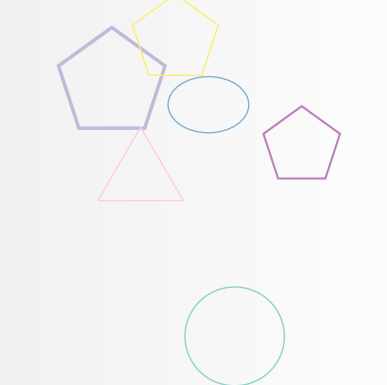[{"shape": "circle", "thickness": 1, "radius": 0.64, "center": [0.606, 0.126]}, {"shape": "pentagon", "thickness": 2.5, "radius": 0.72, "center": [0.288, 0.784]}, {"shape": "oval", "thickness": 1, "radius": 0.52, "center": [0.538, 0.728]}, {"shape": "triangle", "thickness": 1, "radius": 0.64, "center": [0.363, 0.543]}, {"shape": "pentagon", "thickness": 1.5, "radius": 0.52, "center": [0.779, 0.62]}, {"shape": "pentagon", "thickness": 1, "radius": 0.58, "center": [0.453, 0.899]}]